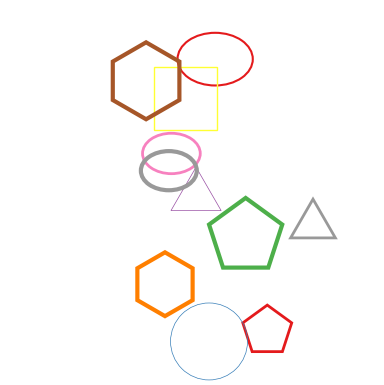[{"shape": "oval", "thickness": 1.5, "radius": 0.49, "center": [0.559, 0.846]}, {"shape": "pentagon", "thickness": 2, "radius": 0.33, "center": [0.694, 0.141]}, {"shape": "circle", "thickness": 0.5, "radius": 0.5, "center": [0.543, 0.113]}, {"shape": "pentagon", "thickness": 3, "radius": 0.5, "center": [0.638, 0.386]}, {"shape": "triangle", "thickness": 0.5, "radius": 0.38, "center": [0.509, 0.491]}, {"shape": "hexagon", "thickness": 3, "radius": 0.41, "center": [0.429, 0.262]}, {"shape": "square", "thickness": 1, "radius": 0.41, "center": [0.483, 0.745]}, {"shape": "hexagon", "thickness": 3, "radius": 0.5, "center": [0.379, 0.79]}, {"shape": "oval", "thickness": 2, "radius": 0.37, "center": [0.445, 0.601]}, {"shape": "triangle", "thickness": 2, "radius": 0.34, "center": [0.813, 0.416]}, {"shape": "oval", "thickness": 3, "radius": 0.36, "center": [0.439, 0.557]}]